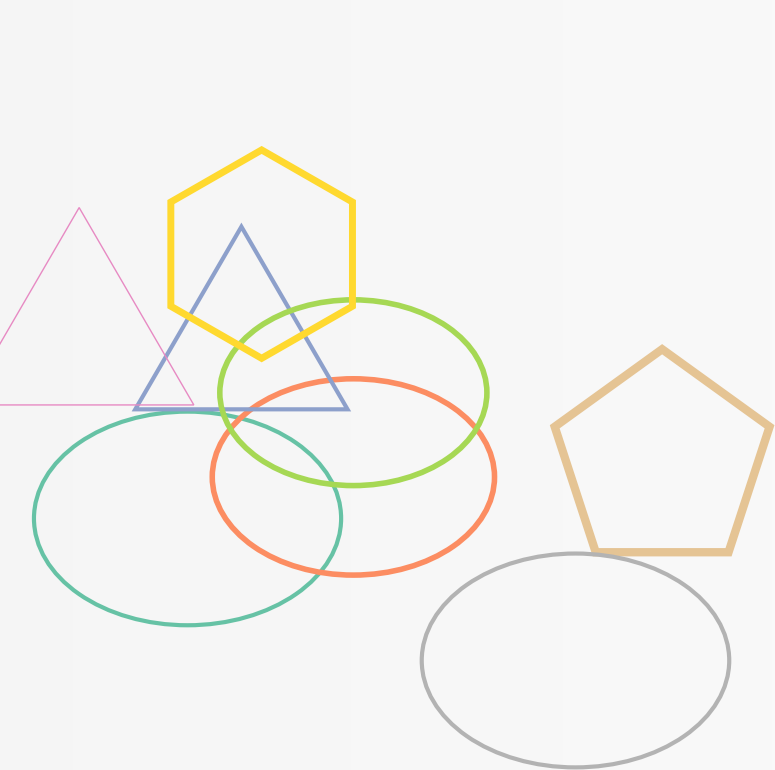[{"shape": "oval", "thickness": 1.5, "radius": 0.99, "center": [0.242, 0.327]}, {"shape": "oval", "thickness": 2, "radius": 0.91, "center": [0.456, 0.381]}, {"shape": "triangle", "thickness": 1.5, "radius": 0.79, "center": [0.311, 0.547]}, {"shape": "triangle", "thickness": 0.5, "radius": 0.85, "center": [0.102, 0.56]}, {"shape": "oval", "thickness": 2, "radius": 0.86, "center": [0.456, 0.49]}, {"shape": "hexagon", "thickness": 2.5, "radius": 0.68, "center": [0.338, 0.67]}, {"shape": "pentagon", "thickness": 3, "radius": 0.73, "center": [0.854, 0.401]}, {"shape": "oval", "thickness": 1.5, "radius": 0.99, "center": [0.743, 0.142]}]